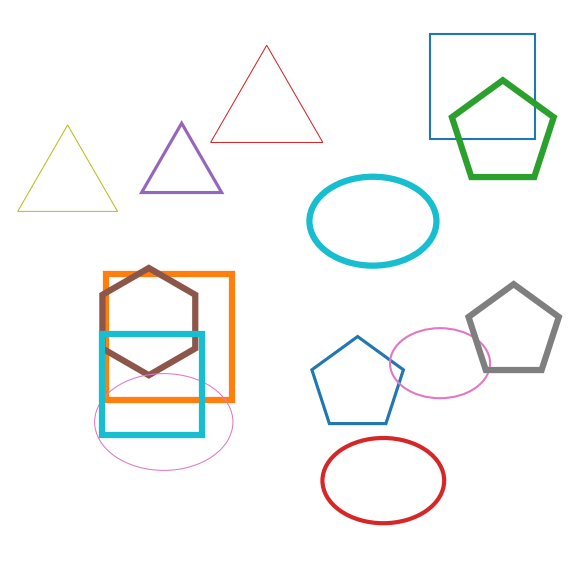[{"shape": "square", "thickness": 1, "radius": 0.45, "center": [0.835, 0.85]}, {"shape": "pentagon", "thickness": 1.5, "radius": 0.42, "center": [0.619, 0.333]}, {"shape": "square", "thickness": 3, "radius": 0.54, "center": [0.292, 0.416]}, {"shape": "pentagon", "thickness": 3, "radius": 0.46, "center": [0.871, 0.767]}, {"shape": "triangle", "thickness": 0.5, "radius": 0.56, "center": [0.462, 0.809]}, {"shape": "oval", "thickness": 2, "radius": 0.53, "center": [0.664, 0.167]}, {"shape": "triangle", "thickness": 1.5, "radius": 0.4, "center": [0.315, 0.706]}, {"shape": "hexagon", "thickness": 3, "radius": 0.46, "center": [0.258, 0.442]}, {"shape": "oval", "thickness": 1, "radius": 0.43, "center": [0.762, 0.37]}, {"shape": "oval", "thickness": 0.5, "radius": 0.6, "center": [0.284, 0.268]}, {"shape": "pentagon", "thickness": 3, "radius": 0.41, "center": [0.889, 0.425]}, {"shape": "triangle", "thickness": 0.5, "radius": 0.5, "center": [0.117, 0.683]}, {"shape": "square", "thickness": 3, "radius": 0.43, "center": [0.263, 0.334]}, {"shape": "oval", "thickness": 3, "radius": 0.55, "center": [0.646, 0.616]}]